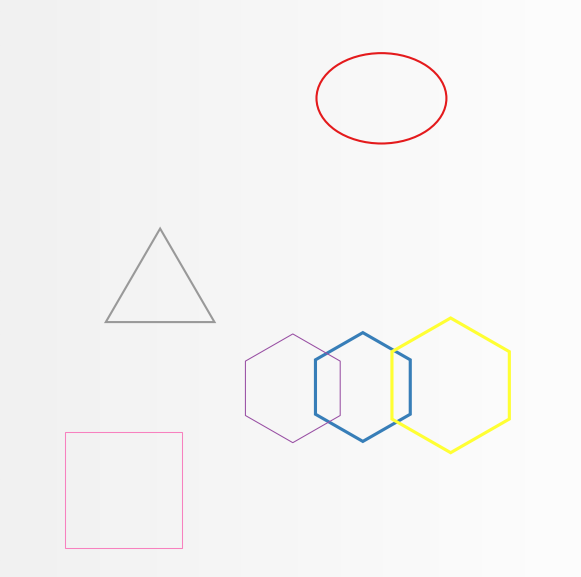[{"shape": "oval", "thickness": 1, "radius": 0.56, "center": [0.656, 0.829]}, {"shape": "hexagon", "thickness": 1.5, "radius": 0.47, "center": [0.624, 0.329]}, {"shape": "hexagon", "thickness": 0.5, "radius": 0.47, "center": [0.504, 0.327]}, {"shape": "hexagon", "thickness": 1.5, "radius": 0.58, "center": [0.775, 0.332]}, {"shape": "square", "thickness": 0.5, "radius": 0.5, "center": [0.212, 0.151]}, {"shape": "triangle", "thickness": 1, "radius": 0.54, "center": [0.275, 0.495]}]